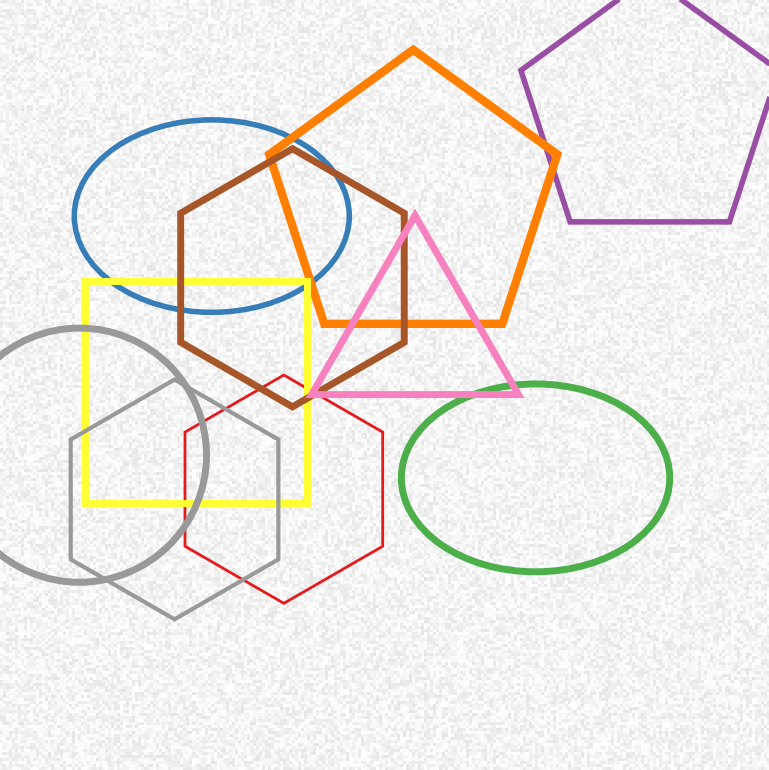[{"shape": "hexagon", "thickness": 1, "radius": 0.74, "center": [0.369, 0.365]}, {"shape": "oval", "thickness": 2, "radius": 0.89, "center": [0.275, 0.719]}, {"shape": "oval", "thickness": 2.5, "radius": 0.87, "center": [0.696, 0.379]}, {"shape": "pentagon", "thickness": 2, "radius": 0.88, "center": [0.844, 0.854]}, {"shape": "pentagon", "thickness": 3, "radius": 0.98, "center": [0.537, 0.739]}, {"shape": "square", "thickness": 2.5, "radius": 0.72, "center": [0.254, 0.491]}, {"shape": "hexagon", "thickness": 2.5, "radius": 0.84, "center": [0.38, 0.639]}, {"shape": "triangle", "thickness": 2.5, "radius": 0.78, "center": [0.539, 0.565]}, {"shape": "hexagon", "thickness": 1.5, "radius": 0.78, "center": [0.227, 0.351]}, {"shape": "circle", "thickness": 2.5, "radius": 0.83, "center": [0.103, 0.409]}]